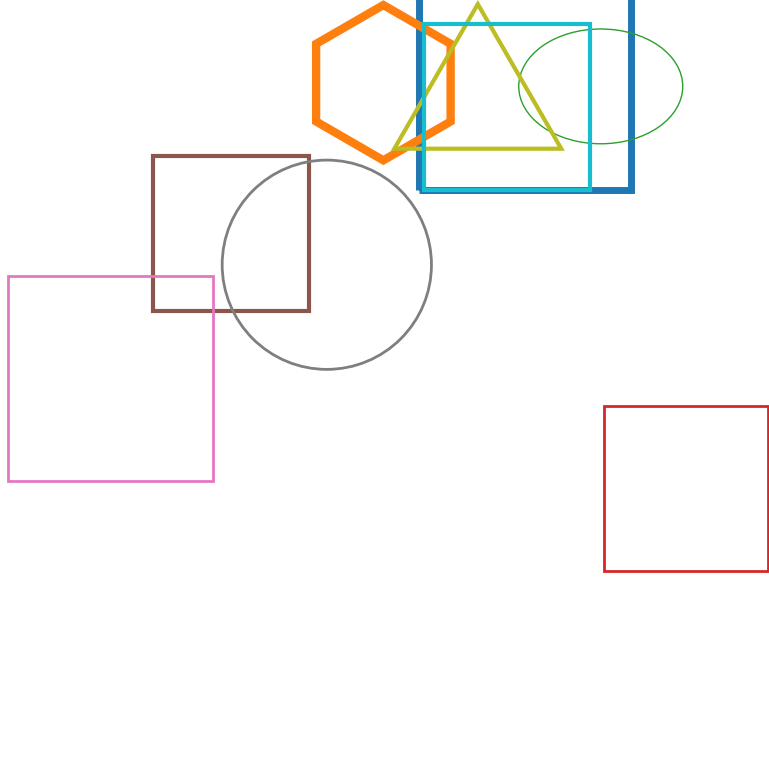[{"shape": "square", "thickness": 2.5, "radius": 0.69, "center": [0.682, 0.891]}, {"shape": "hexagon", "thickness": 3, "radius": 0.5, "center": [0.498, 0.893]}, {"shape": "oval", "thickness": 0.5, "radius": 0.53, "center": [0.78, 0.888]}, {"shape": "square", "thickness": 1, "radius": 0.53, "center": [0.891, 0.365]}, {"shape": "square", "thickness": 1.5, "radius": 0.5, "center": [0.3, 0.697]}, {"shape": "square", "thickness": 1, "radius": 0.67, "center": [0.144, 0.509]}, {"shape": "circle", "thickness": 1, "radius": 0.68, "center": [0.424, 0.656]}, {"shape": "triangle", "thickness": 1.5, "radius": 0.63, "center": [0.621, 0.869]}, {"shape": "square", "thickness": 1.5, "radius": 0.54, "center": [0.659, 0.861]}]